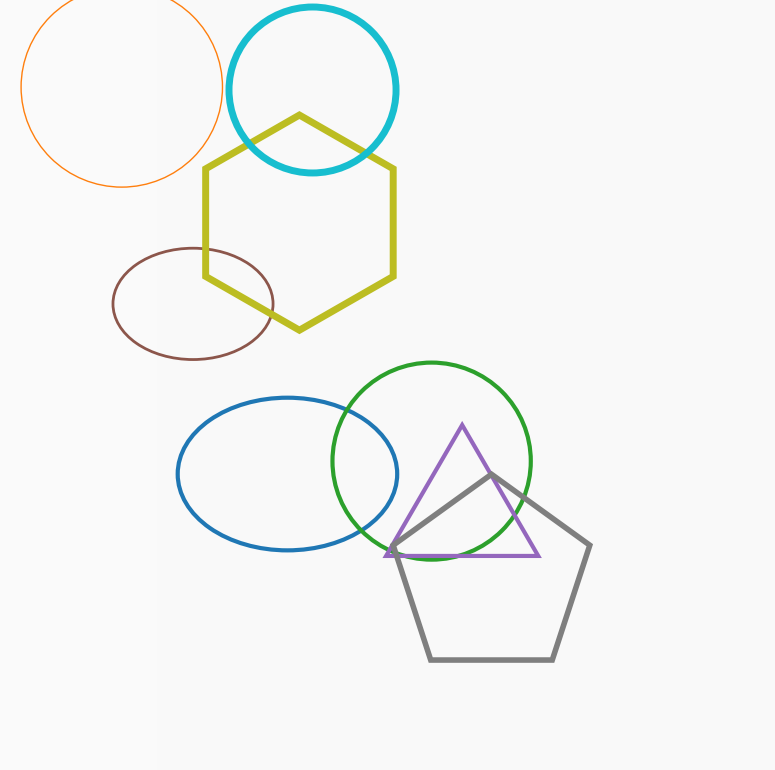[{"shape": "oval", "thickness": 1.5, "radius": 0.71, "center": [0.371, 0.384]}, {"shape": "circle", "thickness": 0.5, "radius": 0.65, "center": [0.157, 0.887]}, {"shape": "circle", "thickness": 1.5, "radius": 0.64, "center": [0.557, 0.401]}, {"shape": "triangle", "thickness": 1.5, "radius": 0.57, "center": [0.596, 0.335]}, {"shape": "oval", "thickness": 1, "radius": 0.52, "center": [0.249, 0.605]}, {"shape": "pentagon", "thickness": 2, "radius": 0.67, "center": [0.634, 0.251]}, {"shape": "hexagon", "thickness": 2.5, "radius": 0.7, "center": [0.386, 0.711]}, {"shape": "circle", "thickness": 2.5, "radius": 0.54, "center": [0.403, 0.883]}]